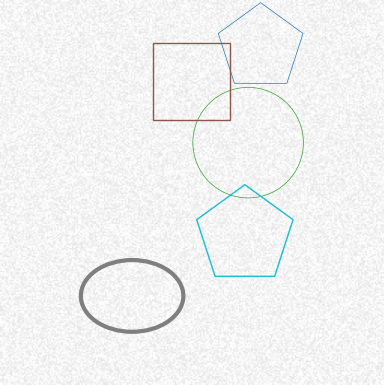[{"shape": "pentagon", "thickness": 0.5, "radius": 0.58, "center": [0.677, 0.877]}, {"shape": "circle", "thickness": 0.5, "radius": 0.72, "center": [0.644, 0.629]}, {"shape": "square", "thickness": 1, "radius": 0.5, "center": [0.497, 0.789]}, {"shape": "oval", "thickness": 3, "radius": 0.67, "center": [0.343, 0.231]}, {"shape": "pentagon", "thickness": 1, "radius": 0.66, "center": [0.636, 0.389]}]